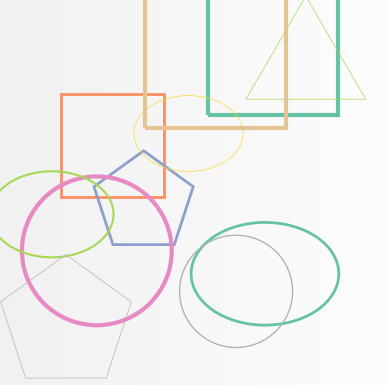[{"shape": "square", "thickness": 3, "radius": 0.84, "center": [0.705, 0.87]}, {"shape": "oval", "thickness": 2, "radius": 0.95, "center": [0.684, 0.289]}, {"shape": "square", "thickness": 2, "radius": 0.67, "center": [0.29, 0.623]}, {"shape": "pentagon", "thickness": 2, "radius": 0.67, "center": [0.371, 0.474]}, {"shape": "circle", "thickness": 3, "radius": 0.97, "center": [0.25, 0.349]}, {"shape": "oval", "thickness": 1.5, "radius": 0.8, "center": [0.133, 0.443]}, {"shape": "triangle", "thickness": 0.5, "radius": 0.89, "center": [0.789, 0.832]}, {"shape": "oval", "thickness": 0.5, "radius": 0.7, "center": [0.487, 0.653]}, {"shape": "square", "thickness": 3, "radius": 0.91, "center": [0.557, 0.85]}, {"shape": "pentagon", "thickness": 0.5, "radius": 0.89, "center": [0.17, 0.161]}, {"shape": "circle", "thickness": 1, "radius": 0.73, "center": [0.609, 0.243]}]